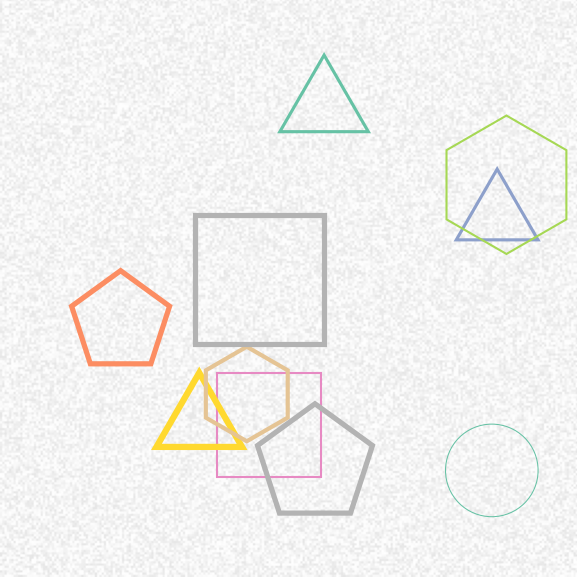[{"shape": "circle", "thickness": 0.5, "radius": 0.4, "center": [0.852, 0.185]}, {"shape": "triangle", "thickness": 1.5, "radius": 0.44, "center": [0.561, 0.815]}, {"shape": "pentagon", "thickness": 2.5, "radius": 0.45, "center": [0.209, 0.441]}, {"shape": "triangle", "thickness": 1.5, "radius": 0.41, "center": [0.861, 0.625]}, {"shape": "square", "thickness": 1, "radius": 0.45, "center": [0.466, 0.263]}, {"shape": "hexagon", "thickness": 1, "radius": 0.6, "center": [0.877, 0.679]}, {"shape": "triangle", "thickness": 3, "radius": 0.43, "center": [0.345, 0.268]}, {"shape": "hexagon", "thickness": 2, "radius": 0.41, "center": [0.427, 0.317]}, {"shape": "square", "thickness": 2.5, "radius": 0.56, "center": [0.449, 0.515]}, {"shape": "pentagon", "thickness": 2.5, "radius": 0.52, "center": [0.545, 0.195]}]